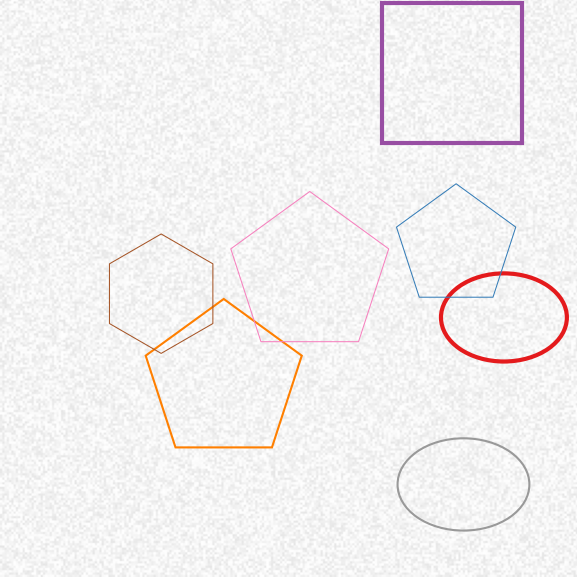[{"shape": "oval", "thickness": 2, "radius": 0.55, "center": [0.873, 0.449]}, {"shape": "pentagon", "thickness": 0.5, "radius": 0.54, "center": [0.79, 0.572]}, {"shape": "square", "thickness": 2, "radius": 0.61, "center": [0.782, 0.873]}, {"shape": "pentagon", "thickness": 1, "radius": 0.71, "center": [0.387, 0.339]}, {"shape": "hexagon", "thickness": 0.5, "radius": 0.52, "center": [0.279, 0.491]}, {"shape": "pentagon", "thickness": 0.5, "radius": 0.72, "center": [0.536, 0.524]}, {"shape": "oval", "thickness": 1, "radius": 0.57, "center": [0.803, 0.16]}]